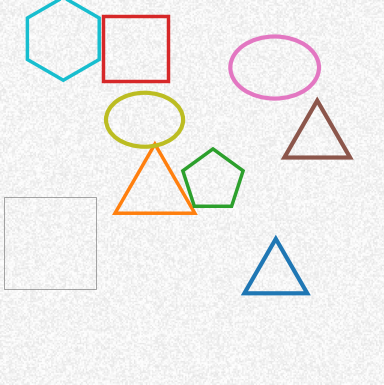[{"shape": "triangle", "thickness": 3, "radius": 0.47, "center": [0.716, 0.285]}, {"shape": "triangle", "thickness": 2.5, "radius": 0.6, "center": [0.402, 0.506]}, {"shape": "pentagon", "thickness": 2.5, "radius": 0.41, "center": [0.553, 0.531]}, {"shape": "square", "thickness": 2.5, "radius": 0.42, "center": [0.352, 0.874]}, {"shape": "triangle", "thickness": 3, "radius": 0.49, "center": [0.824, 0.64]}, {"shape": "oval", "thickness": 3, "radius": 0.58, "center": [0.713, 0.825]}, {"shape": "square", "thickness": 0.5, "radius": 0.6, "center": [0.13, 0.37]}, {"shape": "oval", "thickness": 3, "radius": 0.5, "center": [0.376, 0.689]}, {"shape": "hexagon", "thickness": 2.5, "radius": 0.54, "center": [0.164, 0.899]}]